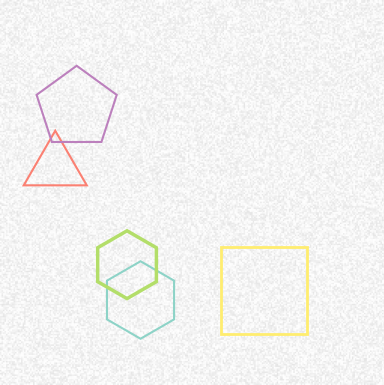[{"shape": "hexagon", "thickness": 1.5, "radius": 0.5, "center": [0.365, 0.221]}, {"shape": "triangle", "thickness": 1.5, "radius": 0.47, "center": [0.144, 0.566]}, {"shape": "hexagon", "thickness": 2.5, "radius": 0.44, "center": [0.33, 0.312]}, {"shape": "pentagon", "thickness": 1.5, "radius": 0.55, "center": [0.199, 0.72]}, {"shape": "square", "thickness": 2, "radius": 0.56, "center": [0.685, 0.245]}]